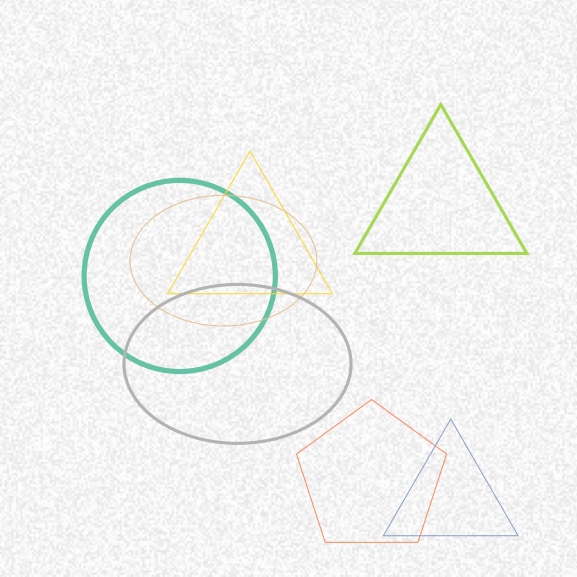[{"shape": "circle", "thickness": 2.5, "radius": 0.83, "center": [0.311, 0.521]}, {"shape": "pentagon", "thickness": 0.5, "radius": 0.68, "center": [0.643, 0.171]}, {"shape": "triangle", "thickness": 0.5, "radius": 0.67, "center": [0.781, 0.139]}, {"shape": "triangle", "thickness": 1.5, "radius": 0.86, "center": [0.763, 0.646]}, {"shape": "triangle", "thickness": 0.5, "radius": 0.82, "center": [0.433, 0.573]}, {"shape": "oval", "thickness": 0.5, "radius": 0.81, "center": [0.387, 0.548]}, {"shape": "oval", "thickness": 1.5, "radius": 0.98, "center": [0.411, 0.369]}]